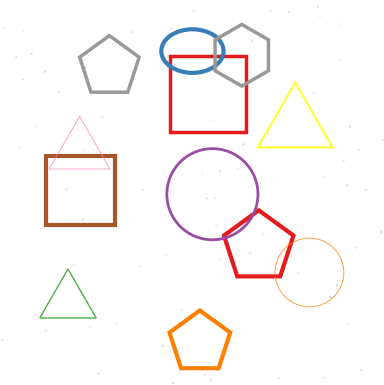[{"shape": "square", "thickness": 2.5, "radius": 0.49, "center": [0.54, 0.756]}, {"shape": "pentagon", "thickness": 3, "radius": 0.47, "center": [0.672, 0.359]}, {"shape": "oval", "thickness": 3, "radius": 0.4, "center": [0.5, 0.867]}, {"shape": "triangle", "thickness": 1, "radius": 0.42, "center": [0.177, 0.216]}, {"shape": "circle", "thickness": 2, "radius": 0.59, "center": [0.552, 0.496]}, {"shape": "circle", "thickness": 0.5, "radius": 0.45, "center": [0.804, 0.292]}, {"shape": "pentagon", "thickness": 3, "radius": 0.41, "center": [0.519, 0.111]}, {"shape": "triangle", "thickness": 1.5, "radius": 0.56, "center": [0.767, 0.673]}, {"shape": "square", "thickness": 3, "radius": 0.45, "center": [0.209, 0.506]}, {"shape": "triangle", "thickness": 0.5, "radius": 0.46, "center": [0.207, 0.607]}, {"shape": "pentagon", "thickness": 2.5, "radius": 0.41, "center": [0.284, 0.826]}, {"shape": "hexagon", "thickness": 2.5, "radius": 0.4, "center": [0.628, 0.856]}]